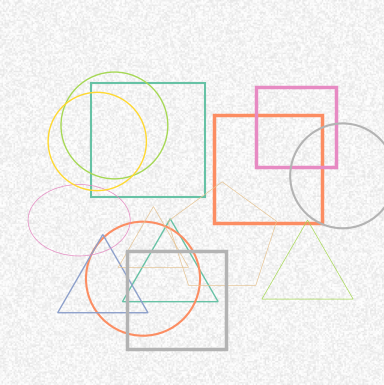[{"shape": "square", "thickness": 1.5, "radius": 0.74, "center": [0.385, 0.636]}, {"shape": "triangle", "thickness": 1, "radius": 0.72, "center": [0.442, 0.288]}, {"shape": "circle", "thickness": 1.5, "radius": 0.74, "center": [0.371, 0.276]}, {"shape": "square", "thickness": 2.5, "radius": 0.7, "center": [0.696, 0.561]}, {"shape": "triangle", "thickness": 1, "radius": 0.68, "center": [0.267, 0.255]}, {"shape": "square", "thickness": 2.5, "radius": 0.52, "center": [0.769, 0.67]}, {"shape": "oval", "thickness": 0.5, "radius": 0.66, "center": [0.206, 0.428]}, {"shape": "circle", "thickness": 1, "radius": 0.69, "center": [0.297, 0.674]}, {"shape": "triangle", "thickness": 0.5, "radius": 0.68, "center": [0.799, 0.292]}, {"shape": "circle", "thickness": 1, "radius": 0.64, "center": [0.253, 0.633]}, {"shape": "triangle", "thickness": 0.5, "radius": 0.53, "center": [0.398, 0.358]}, {"shape": "pentagon", "thickness": 0.5, "radius": 0.74, "center": [0.577, 0.379]}, {"shape": "square", "thickness": 2.5, "radius": 0.64, "center": [0.459, 0.22]}, {"shape": "circle", "thickness": 1.5, "radius": 0.68, "center": [0.89, 0.543]}]